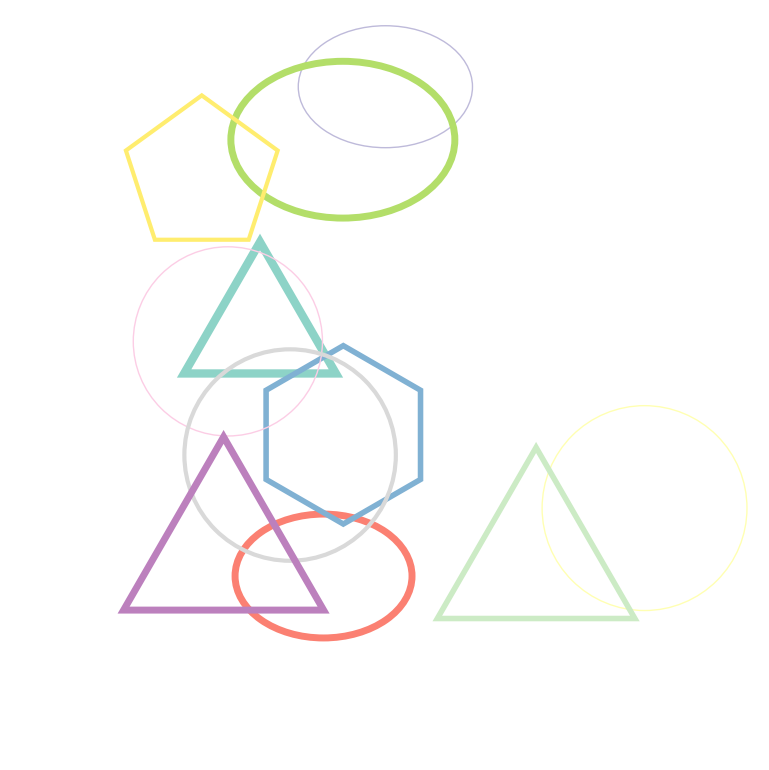[{"shape": "triangle", "thickness": 3, "radius": 0.57, "center": [0.338, 0.572]}, {"shape": "circle", "thickness": 0.5, "radius": 0.67, "center": [0.837, 0.34]}, {"shape": "oval", "thickness": 0.5, "radius": 0.57, "center": [0.5, 0.887]}, {"shape": "oval", "thickness": 2.5, "radius": 0.57, "center": [0.42, 0.252]}, {"shape": "hexagon", "thickness": 2, "radius": 0.58, "center": [0.446, 0.435]}, {"shape": "oval", "thickness": 2.5, "radius": 0.73, "center": [0.445, 0.819]}, {"shape": "circle", "thickness": 0.5, "radius": 0.61, "center": [0.296, 0.557]}, {"shape": "circle", "thickness": 1.5, "radius": 0.69, "center": [0.377, 0.409]}, {"shape": "triangle", "thickness": 2.5, "radius": 0.75, "center": [0.29, 0.283]}, {"shape": "triangle", "thickness": 2, "radius": 0.74, "center": [0.696, 0.271]}, {"shape": "pentagon", "thickness": 1.5, "radius": 0.52, "center": [0.262, 0.772]}]